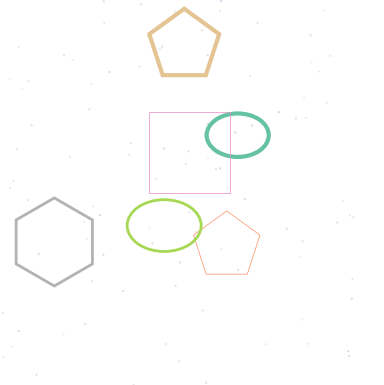[{"shape": "oval", "thickness": 3, "radius": 0.4, "center": [0.617, 0.649]}, {"shape": "pentagon", "thickness": 0.5, "radius": 0.45, "center": [0.589, 0.361]}, {"shape": "square", "thickness": 0.5, "radius": 0.53, "center": [0.491, 0.604]}, {"shape": "oval", "thickness": 2, "radius": 0.48, "center": [0.426, 0.414]}, {"shape": "pentagon", "thickness": 3, "radius": 0.48, "center": [0.479, 0.882]}, {"shape": "hexagon", "thickness": 2, "radius": 0.57, "center": [0.141, 0.372]}]